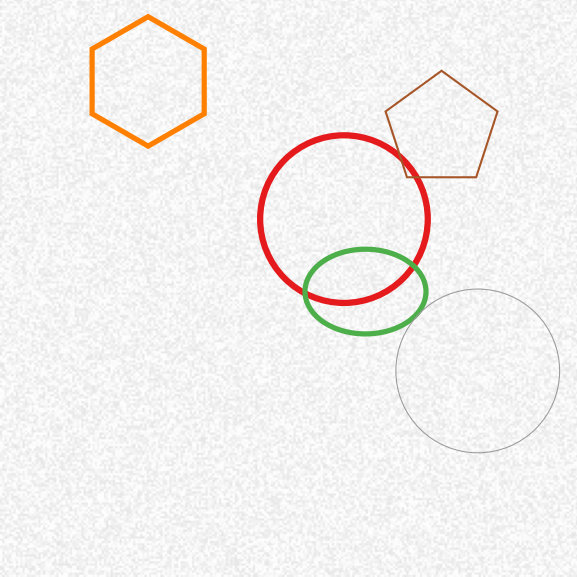[{"shape": "circle", "thickness": 3, "radius": 0.73, "center": [0.596, 0.62]}, {"shape": "oval", "thickness": 2.5, "radius": 0.52, "center": [0.633, 0.494]}, {"shape": "hexagon", "thickness": 2.5, "radius": 0.56, "center": [0.257, 0.858]}, {"shape": "pentagon", "thickness": 1, "radius": 0.51, "center": [0.765, 0.775]}, {"shape": "circle", "thickness": 0.5, "radius": 0.71, "center": [0.827, 0.357]}]